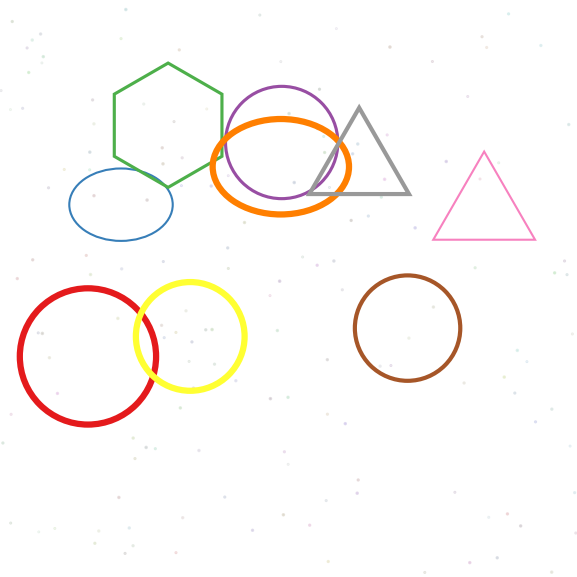[{"shape": "circle", "thickness": 3, "radius": 0.59, "center": [0.152, 0.382]}, {"shape": "oval", "thickness": 1, "radius": 0.45, "center": [0.21, 0.645]}, {"shape": "hexagon", "thickness": 1.5, "radius": 0.54, "center": [0.291, 0.782]}, {"shape": "circle", "thickness": 1.5, "radius": 0.49, "center": [0.488, 0.752]}, {"shape": "oval", "thickness": 3, "radius": 0.59, "center": [0.486, 0.71]}, {"shape": "circle", "thickness": 3, "radius": 0.47, "center": [0.329, 0.417]}, {"shape": "circle", "thickness": 2, "radius": 0.46, "center": [0.706, 0.431]}, {"shape": "triangle", "thickness": 1, "radius": 0.51, "center": [0.838, 0.635]}, {"shape": "triangle", "thickness": 2, "radius": 0.5, "center": [0.622, 0.713]}]